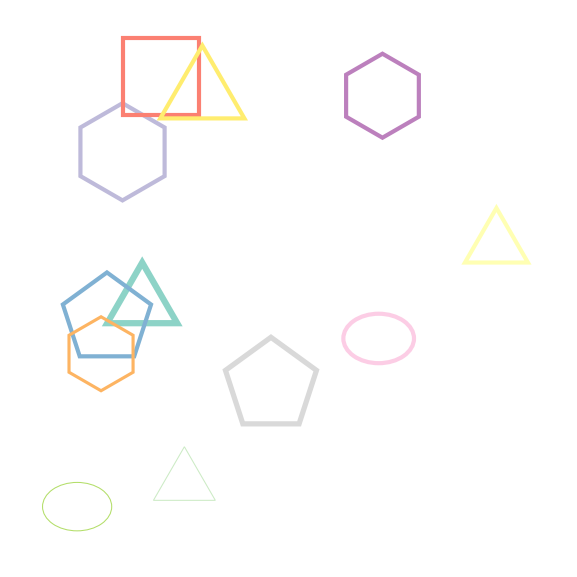[{"shape": "triangle", "thickness": 3, "radius": 0.35, "center": [0.246, 0.474]}, {"shape": "triangle", "thickness": 2, "radius": 0.31, "center": [0.86, 0.576]}, {"shape": "hexagon", "thickness": 2, "radius": 0.42, "center": [0.212, 0.736]}, {"shape": "square", "thickness": 2, "radius": 0.33, "center": [0.279, 0.867]}, {"shape": "pentagon", "thickness": 2, "radius": 0.4, "center": [0.185, 0.447]}, {"shape": "hexagon", "thickness": 1.5, "radius": 0.32, "center": [0.175, 0.387]}, {"shape": "oval", "thickness": 0.5, "radius": 0.3, "center": [0.134, 0.122]}, {"shape": "oval", "thickness": 2, "radius": 0.31, "center": [0.656, 0.413]}, {"shape": "pentagon", "thickness": 2.5, "radius": 0.41, "center": [0.469, 0.332]}, {"shape": "hexagon", "thickness": 2, "radius": 0.36, "center": [0.662, 0.833]}, {"shape": "triangle", "thickness": 0.5, "radius": 0.31, "center": [0.319, 0.164]}, {"shape": "triangle", "thickness": 2, "radius": 0.42, "center": [0.35, 0.836]}]